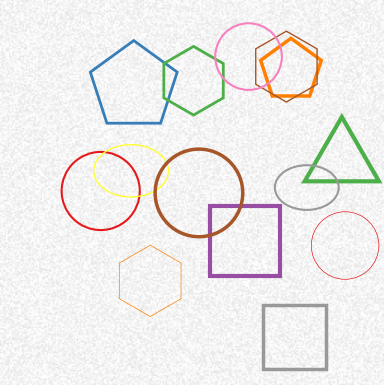[{"shape": "circle", "thickness": 0.5, "radius": 0.44, "center": [0.896, 0.362]}, {"shape": "circle", "thickness": 1.5, "radius": 0.51, "center": [0.262, 0.504]}, {"shape": "pentagon", "thickness": 2, "radius": 0.59, "center": [0.347, 0.776]}, {"shape": "hexagon", "thickness": 2, "radius": 0.45, "center": [0.503, 0.79]}, {"shape": "triangle", "thickness": 3, "radius": 0.56, "center": [0.888, 0.585]}, {"shape": "square", "thickness": 3, "radius": 0.45, "center": [0.637, 0.374]}, {"shape": "hexagon", "thickness": 0.5, "radius": 0.46, "center": [0.39, 0.271]}, {"shape": "pentagon", "thickness": 2.5, "radius": 0.41, "center": [0.756, 0.818]}, {"shape": "oval", "thickness": 1, "radius": 0.49, "center": [0.341, 0.556]}, {"shape": "circle", "thickness": 2.5, "radius": 0.57, "center": [0.517, 0.499]}, {"shape": "hexagon", "thickness": 1, "radius": 0.46, "center": [0.744, 0.827]}, {"shape": "circle", "thickness": 1.5, "radius": 0.43, "center": [0.646, 0.853]}, {"shape": "square", "thickness": 2.5, "radius": 0.41, "center": [0.764, 0.124]}, {"shape": "oval", "thickness": 1.5, "radius": 0.41, "center": [0.797, 0.513]}]